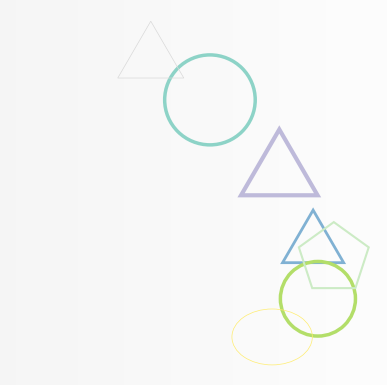[{"shape": "circle", "thickness": 2.5, "radius": 0.58, "center": [0.542, 0.741]}, {"shape": "triangle", "thickness": 3, "radius": 0.57, "center": [0.721, 0.55]}, {"shape": "triangle", "thickness": 2, "radius": 0.46, "center": [0.808, 0.363]}, {"shape": "circle", "thickness": 2.5, "radius": 0.48, "center": [0.82, 0.224]}, {"shape": "triangle", "thickness": 0.5, "radius": 0.49, "center": [0.389, 0.847]}, {"shape": "pentagon", "thickness": 1.5, "radius": 0.47, "center": [0.861, 0.328]}, {"shape": "oval", "thickness": 0.5, "radius": 0.52, "center": [0.702, 0.125]}]